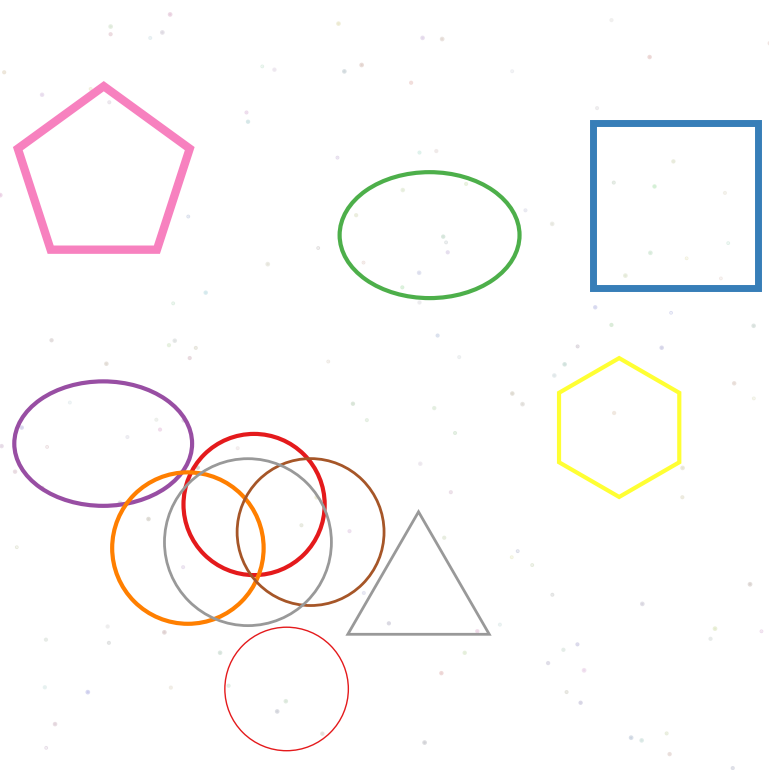[{"shape": "circle", "thickness": 1.5, "radius": 0.46, "center": [0.33, 0.345]}, {"shape": "circle", "thickness": 0.5, "radius": 0.4, "center": [0.372, 0.105]}, {"shape": "square", "thickness": 2.5, "radius": 0.54, "center": [0.877, 0.733]}, {"shape": "oval", "thickness": 1.5, "radius": 0.58, "center": [0.558, 0.695]}, {"shape": "oval", "thickness": 1.5, "radius": 0.58, "center": [0.134, 0.424]}, {"shape": "circle", "thickness": 1.5, "radius": 0.49, "center": [0.244, 0.288]}, {"shape": "hexagon", "thickness": 1.5, "radius": 0.45, "center": [0.804, 0.445]}, {"shape": "circle", "thickness": 1, "radius": 0.48, "center": [0.403, 0.309]}, {"shape": "pentagon", "thickness": 3, "radius": 0.59, "center": [0.135, 0.771]}, {"shape": "triangle", "thickness": 1, "radius": 0.53, "center": [0.544, 0.229]}, {"shape": "circle", "thickness": 1, "radius": 0.54, "center": [0.322, 0.296]}]